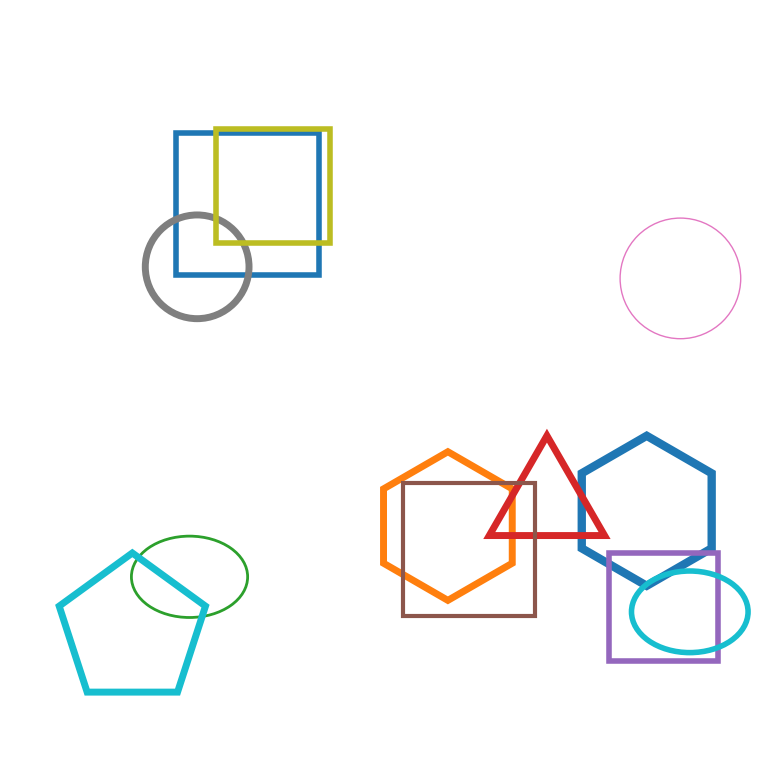[{"shape": "hexagon", "thickness": 3, "radius": 0.49, "center": [0.84, 0.337]}, {"shape": "square", "thickness": 2, "radius": 0.46, "center": [0.321, 0.735]}, {"shape": "hexagon", "thickness": 2.5, "radius": 0.48, "center": [0.582, 0.317]}, {"shape": "oval", "thickness": 1, "radius": 0.38, "center": [0.246, 0.251]}, {"shape": "triangle", "thickness": 2.5, "radius": 0.43, "center": [0.71, 0.348]}, {"shape": "square", "thickness": 2, "radius": 0.35, "center": [0.862, 0.211]}, {"shape": "square", "thickness": 1.5, "radius": 0.43, "center": [0.609, 0.286]}, {"shape": "circle", "thickness": 0.5, "radius": 0.39, "center": [0.884, 0.638]}, {"shape": "circle", "thickness": 2.5, "radius": 0.34, "center": [0.256, 0.653]}, {"shape": "square", "thickness": 2, "radius": 0.37, "center": [0.355, 0.759]}, {"shape": "pentagon", "thickness": 2.5, "radius": 0.5, "center": [0.172, 0.182]}, {"shape": "oval", "thickness": 2, "radius": 0.38, "center": [0.896, 0.205]}]